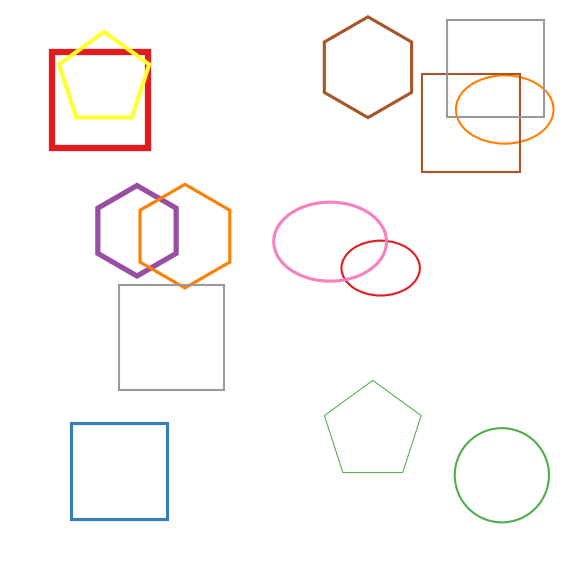[{"shape": "oval", "thickness": 1, "radius": 0.34, "center": [0.659, 0.535]}, {"shape": "square", "thickness": 3, "radius": 0.42, "center": [0.173, 0.825]}, {"shape": "square", "thickness": 1.5, "radius": 0.42, "center": [0.206, 0.184]}, {"shape": "circle", "thickness": 1, "radius": 0.41, "center": [0.869, 0.176]}, {"shape": "pentagon", "thickness": 0.5, "radius": 0.44, "center": [0.646, 0.252]}, {"shape": "hexagon", "thickness": 2.5, "radius": 0.39, "center": [0.237, 0.599]}, {"shape": "hexagon", "thickness": 1.5, "radius": 0.45, "center": [0.32, 0.59]}, {"shape": "oval", "thickness": 1, "radius": 0.42, "center": [0.874, 0.81]}, {"shape": "pentagon", "thickness": 2, "radius": 0.41, "center": [0.18, 0.862]}, {"shape": "square", "thickness": 1, "radius": 0.42, "center": [0.815, 0.787]}, {"shape": "hexagon", "thickness": 1.5, "radius": 0.44, "center": [0.637, 0.883]}, {"shape": "oval", "thickness": 1.5, "radius": 0.49, "center": [0.572, 0.581]}, {"shape": "square", "thickness": 1, "radius": 0.42, "center": [0.858, 0.88]}, {"shape": "square", "thickness": 1, "radius": 0.46, "center": [0.297, 0.415]}]